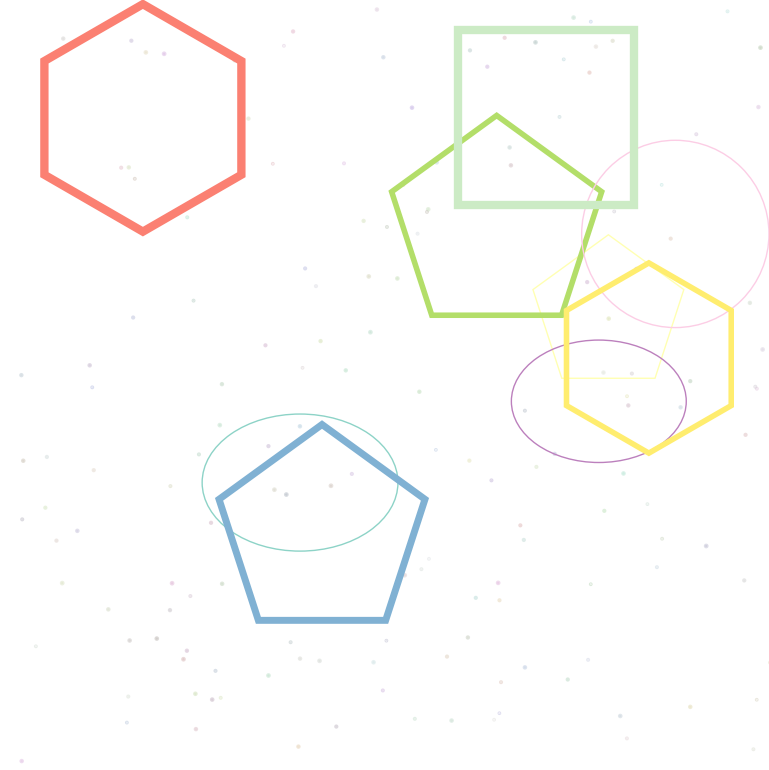[{"shape": "oval", "thickness": 0.5, "radius": 0.64, "center": [0.39, 0.373]}, {"shape": "pentagon", "thickness": 0.5, "radius": 0.52, "center": [0.79, 0.592]}, {"shape": "hexagon", "thickness": 3, "radius": 0.74, "center": [0.186, 0.847]}, {"shape": "pentagon", "thickness": 2.5, "radius": 0.7, "center": [0.418, 0.308]}, {"shape": "pentagon", "thickness": 2, "radius": 0.72, "center": [0.645, 0.707]}, {"shape": "circle", "thickness": 0.5, "radius": 0.61, "center": [0.877, 0.696]}, {"shape": "oval", "thickness": 0.5, "radius": 0.57, "center": [0.778, 0.479]}, {"shape": "square", "thickness": 3, "radius": 0.57, "center": [0.709, 0.847]}, {"shape": "hexagon", "thickness": 2, "radius": 0.62, "center": [0.843, 0.535]}]